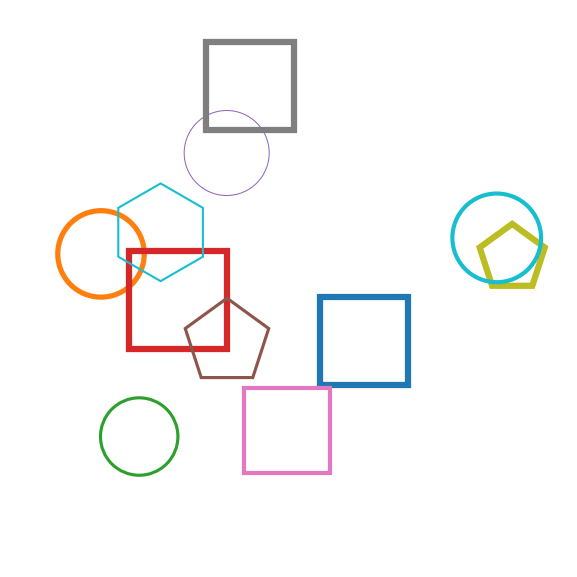[{"shape": "square", "thickness": 3, "radius": 0.38, "center": [0.63, 0.409]}, {"shape": "circle", "thickness": 2.5, "radius": 0.37, "center": [0.175, 0.559]}, {"shape": "circle", "thickness": 1.5, "radius": 0.34, "center": [0.241, 0.243]}, {"shape": "square", "thickness": 3, "radius": 0.42, "center": [0.308, 0.48]}, {"shape": "circle", "thickness": 0.5, "radius": 0.37, "center": [0.393, 0.734]}, {"shape": "pentagon", "thickness": 1.5, "radius": 0.38, "center": [0.393, 0.407]}, {"shape": "square", "thickness": 2, "radius": 0.37, "center": [0.497, 0.254]}, {"shape": "square", "thickness": 3, "radius": 0.38, "center": [0.433, 0.851]}, {"shape": "pentagon", "thickness": 3, "radius": 0.3, "center": [0.887, 0.552]}, {"shape": "circle", "thickness": 2, "radius": 0.38, "center": [0.86, 0.587]}, {"shape": "hexagon", "thickness": 1, "radius": 0.42, "center": [0.278, 0.597]}]